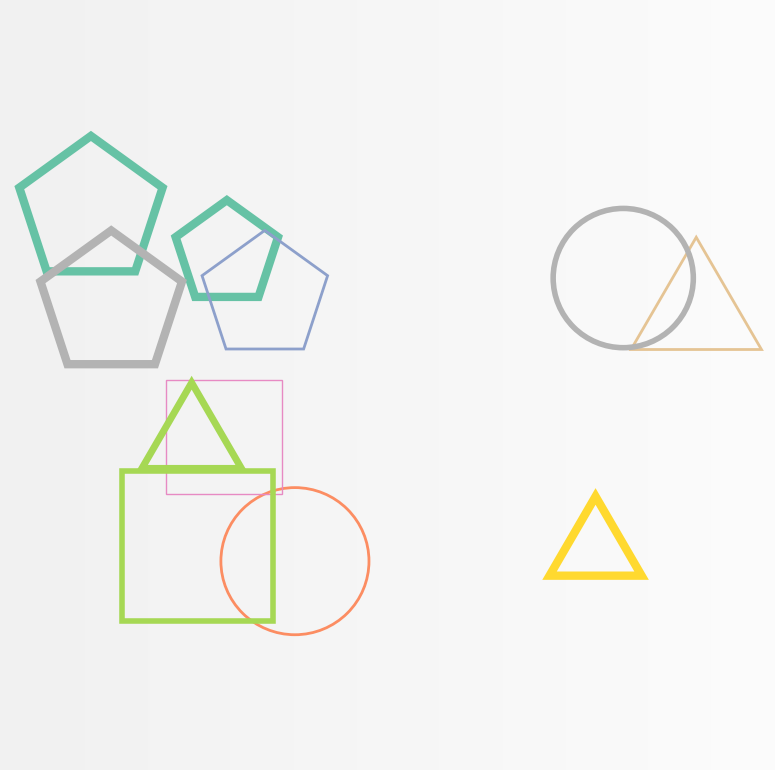[{"shape": "pentagon", "thickness": 3, "radius": 0.35, "center": [0.293, 0.671]}, {"shape": "pentagon", "thickness": 3, "radius": 0.49, "center": [0.117, 0.726]}, {"shape": "circle", "thickness": 1, "radius": 0.48, "center": [0.381, 0.271]}, {"shape": "pentagon", "thickness": 1, "radius": 0.43, "center": [0.342, 0.616]}, {"shape": "square", "thickness": 0.5, "radius": 0.37, "center": [0.289, 0.432]}, {"shape": "triangle", "thickness": 2.5, "radius": 0.37, "center": [0.247, 0.429]}, {"shape": "square", "thickness": 2, "radius": 0.49, "center": [0.255, 0.29]}, {"shape": "triangle", "thickness": 3, "radius": 0.34, "center": [0.768, 0.287]}, {"shape": "triangle", "thickness": 1, "radius": 0.49, "center": [0.898, 0.595]}, {"shape": "circle", "thickness": 2, "radius": 0.45, "center": [0.804, 0.639]}, {"shape": "pentagon", "thickness": 3, "radius": 0.48, "center": [0.144, 0.605]}]